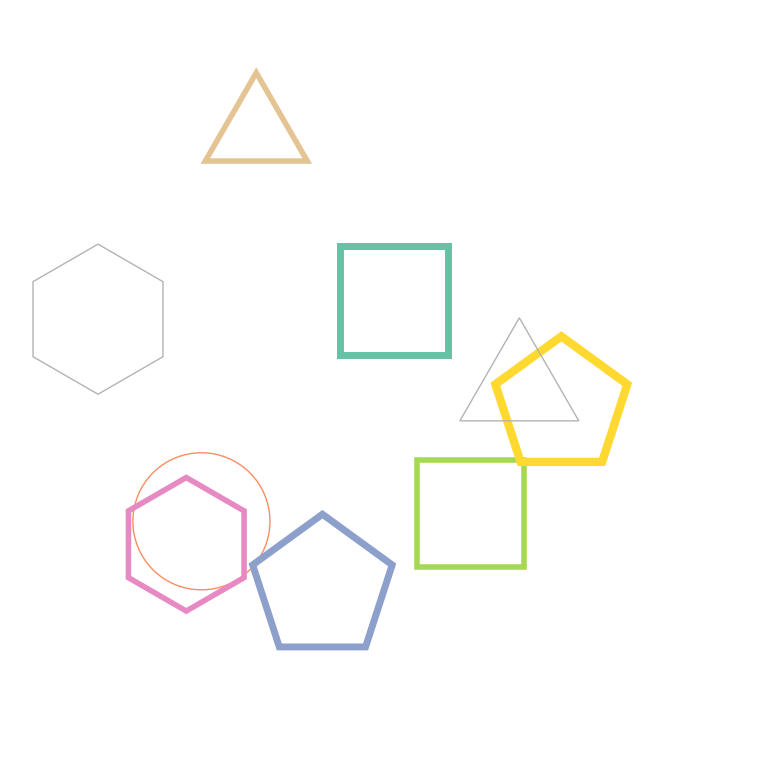[{"shape": "square", "thickness": 2.5, "radius": 0.35, "center": [0.512, 0.61]}, {"shape": "circle", "thickness": 0.5, "radius": 0.45, "center": [0.262, 0.323]}, {"shape": "pentagon", "thickness": 2.5, "radius": 0.48, "center": [0.419, 0.237]}, {"shape": "hexagon", "thickness": 2, "radius": 0.43, "center": [0.242, 0.293]}, {"shape": "square", "thickness": 2, "radius": 0.35, "center": [0.611, 0.333]}, {"shape": "pentagon", "thickness": 3, "radius": 0.45, "center": [0.729, 0.473]}, {"shape": "triangle", "thickness": 2, "radius": 0.38, "center": [0.333, 0.829]}, {"shape": "hexagon", "thickness": 0.5, "radius": 0.49, "center": [0.127, 0.585]}, {"shape": "triangle", "thickness": 0.5, "radius": 0.45, "center": [0.674, 0.498]}]